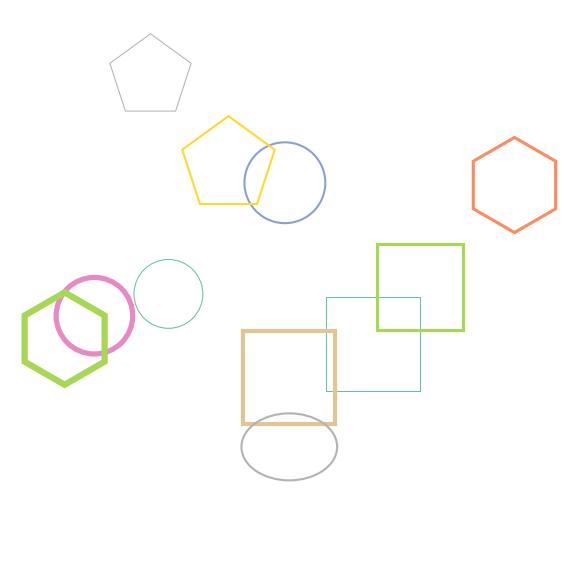[{"shape": "square", "thickness": 0.5, "radius": 0.41, "center": [0.645, 0.403]}, {"shape": "circle", "thickness": 0.5, "radius": 0.3, "center": [0.292, 0.49]}, {"shape": "hexagon", "thickness": 1.5, "radius": 0.41, "center": [0.891, 0.679]}, {"shape": "circle", "thickness": 1, "radius": 0.35, "center": [0.493, 0.683]}, {"shape": "circle", "thickness": 2.5, "radius": 0.33, "center": [0.163, 0.452]}, {"shape": "hexagon", "thickness": 3, "radius": 0.4, "center": [0.112, 0.413]}, {"shape": "square", "thickness": 1.5, "radius": 0.37, "center": [0.728, 0.502]}, {"shape": "pentagon", "thickness": 1, "radius": 0.42, "center": [0.396, 0.714]}, {"shape": "square", "thickness": 2, "radius": 0.4, "center": [0.5, 0.345]}, {"shape": "oval", "thickness": 1, "radius": 0.41, "center": [0.501, 0.225]}, {"shape": "pentagon", "thickness": 0.5, "radius": 0.37, "center": [0.261, 0.867]}]